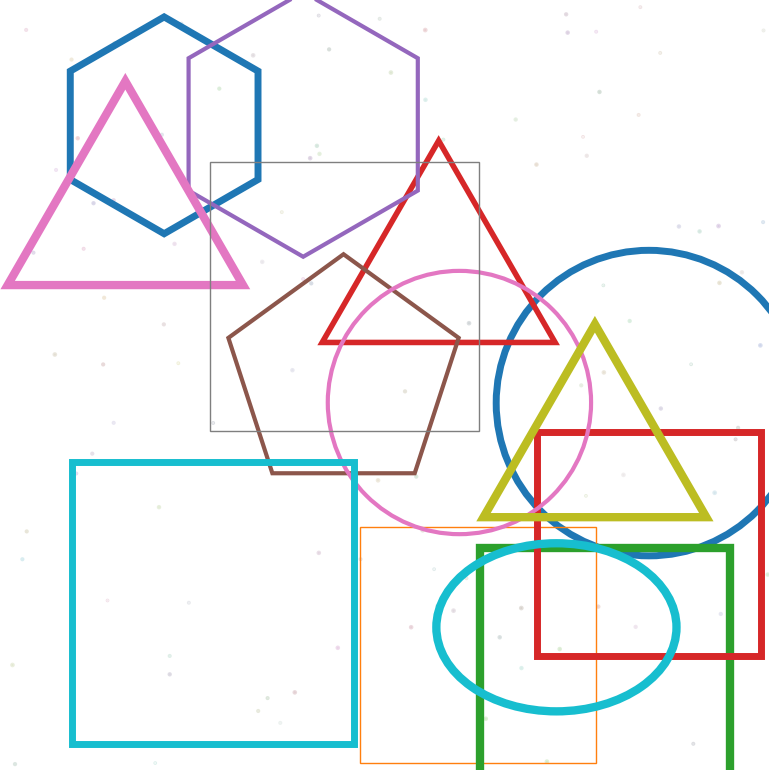[{"shape": "hexagon", "thickness": 2.5, "radius": 0.7, "center": [0.213, 0.837]}, {"shape": "circle", "thickness": 2.5, "radius": 0.99, "center": [0.843, 0.477]}, {"shape": "square", "thickness": 0.5, "radius": 0.77, "center": [0.621, 0.162]}, {"shape": "square", "thickness": 3, "radius": 0.81, "center": [0.785, 0.126]}, {"shape": "triangle", "thickness": 2, "radius": 0.87, "center": [0.57, 0.643]}, {"shape": "square", "thickness": 2.5, "radius": 0.73, "center": [0.843, 0.293]}, {"shape": "hexagon", "thickness": 1.5, "radius": 0.86, "center": [0.394, 0.838]}, {"shape": "pentagon", "thickness": 1.5, "radius": 0.79, "center": [0.446, 0.513]}, {"shape": "triangle", "thickness": 3, "radius": 0.88, "center": [0.163, 0.718]}, {"shape": "circle", "thickness": 1.5, "radius": 0.85, "center": [0.597, 0.477]}, {"shape": "square", "thickness": 0.5, "radius": 0.87, "center": [0.447, 0.615]}, {"shape": "triangle", "thickness": 3, "radius": 0.84, "center": [0.773, 0.412]}, {"shape": "oval", "thickness": 3, "radius": 0.78, "center": [0.723, 0.185]}, {"shape": "square", "thickness": 2.5, "radius": 0.92, "center": [0.277, 0.217]}]